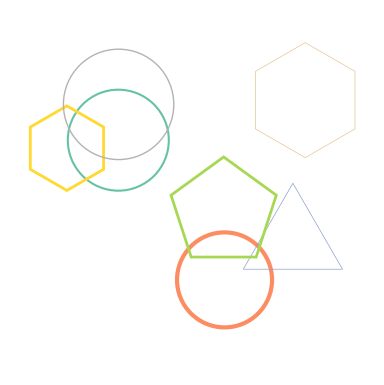[{"shape": "circle", "thickness": 1.5, "radius": 0.66, "center": [0.307, 0.636]}, {"shape": "circle", "thickness": 3, "radius": 0.62, "center": [0.583, 0.273]}, {"shape": "triangle", "thickness": 0.5, "radius": 0.74, "center": [0.761, 0.375]}, {"shape": "pentagon", "thickness": 2, "radius": 0.72, "center": [0.581, 0.449]}, {"shape": "hexagon", "thickness": 2, "radius": 0.55, "center": [0.174, 0.615]}, {"shape": "hexagon", "thickness": 0.5, "radius": 0.75, "center": [0.793, 0.74]}, {"shape": "circle", "thickness": 1, "radius": 0.72, "center": [0.308, 0.729]}]